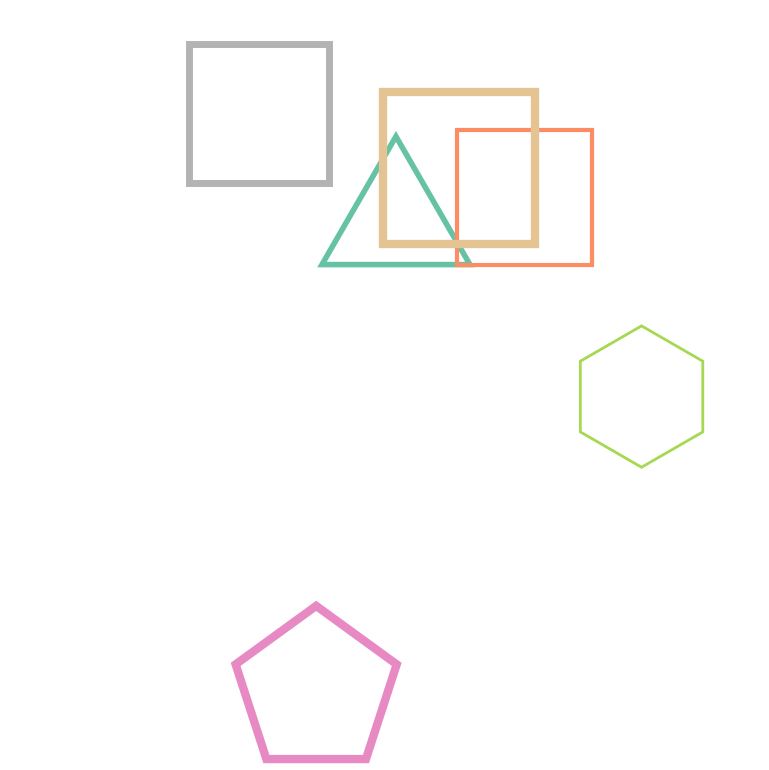[{"shape": "triangle", "thickness": 2, "radius": 0.55, "center": [0.514, 0.712]}, {"shape": "square", "thickness": 1.5, "radius": 0.44, "center": [0.681, 0.744]}, {"shape": "pentagon", "thickness": 3, "radius": 0.55, "center": [0.411, 0.103]}, {"shape": "hexagon", "thickness": 1, "radius": 0.46, "center": [0.833, 0.485]}, {"shape": "square", "thickness": 3, "radius": 0.49, "center": [0.597, 0.782]}, {"shape": "square", "thickness": 2.5, "radius": 0.45, "center": [0.336, 0.853]}]